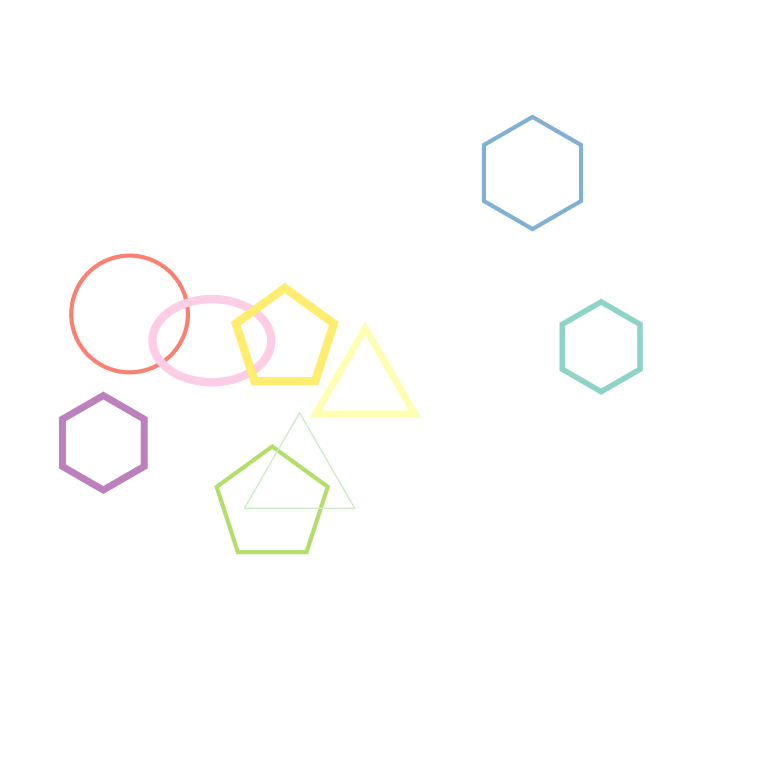[{"shape": "hexagon", "thickness": 2, "radius": 0.29, "center": [0.781, 0.55]}, {"shape": "triangle", "thickness": 2.5, "radius": 0.37, "center": [0.474, 0.5]}, {"shape": "circle", "thickness": 1.5, "radius": 0.38, "center": [0.168, 0.592]}, {"shape": "hexagon", "thickness": 1.5, "radius": 0.36, "center": [0.692, 0.775]}, {"shape": "pentagon", "thickness": 1.5, "radius": 0.38, "center": [0.354, 0.344]}, {"shape": "oval", "thickness": 3, "radius": 0.39, "center": [0.275, 0.558]}, {"shape": "hexagon", "thickness": 2.5, "radius": 0.31, "center": [0.134, 0.425]}, {"shape": "triangle", "thickness": 0.5, "radius": 0.41, "center": [0.389, 0.381]}, {"shape": "pentagon", "thickness": 3, "radius": 0.33, "center": [0.37, 0.559]}]